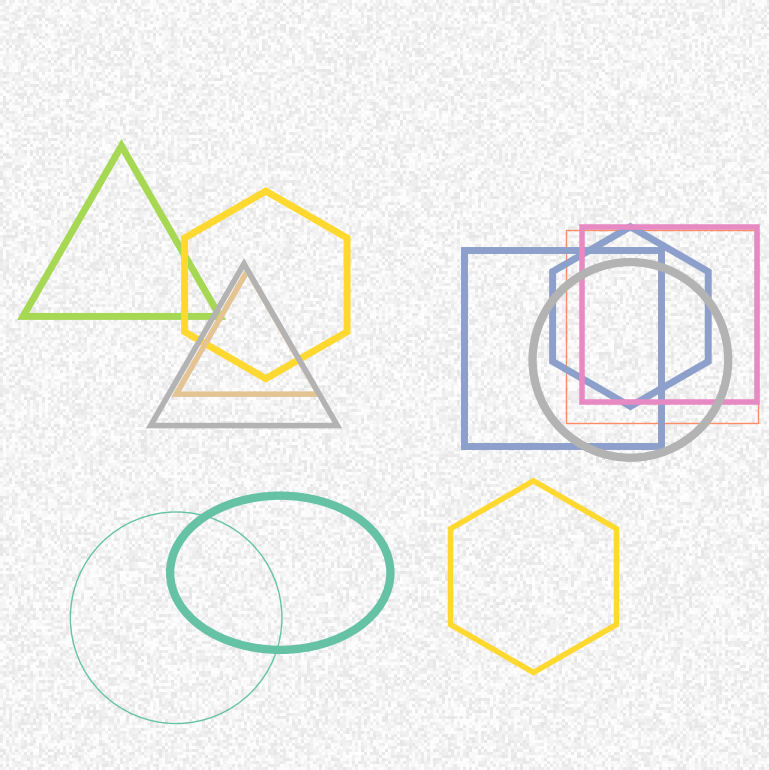[{"shape": "circle", "thickness": 0.5, "radius": 0.69, "center": [0.229, 0.198]}, {"shape": "oval", "thickness": 3, "radius": 0.72, "center": [0.364, 0.256]}, {"shape": "square", "thickness": 0.5, "radius": 0.63, "center": [0.86, 0.576]}, {"shape": "hexagon", "thickness": 2.5, "radius": 0.58, "center": [0.819, 0.589]}, {"shape": "square", "thickness": 2.5, "radius": 0.64, "center": [0.73, 0.548]}, {"shape": "square", "thickness": 2, "radius": 0.57, "center": [0.87, 0.591]}, {"shape": "triangle", "thickness": 2.5, "radius": 0.74, "center": [0.158, 0.663]}, {"shape": "hexagon", "thickness": 2, "radius": 0.62, "center": [0.693, 0.251]}, {"shape": "hexagon", "thickness": 2.5, "radius": 0.61, "center": [0.345, 0.63]}, {"shape": "triangle", "thickness": 2, "radius": 0.54, "center": [0.321, 0.542]}, {"shape": "triangle", "thickness": 2, "radius": 0.7, "center": [0.317, 0.517]}, {"shape": "circle", "thickness": 3, "radius": 0.64, "center": [0.819, 0.533]}]